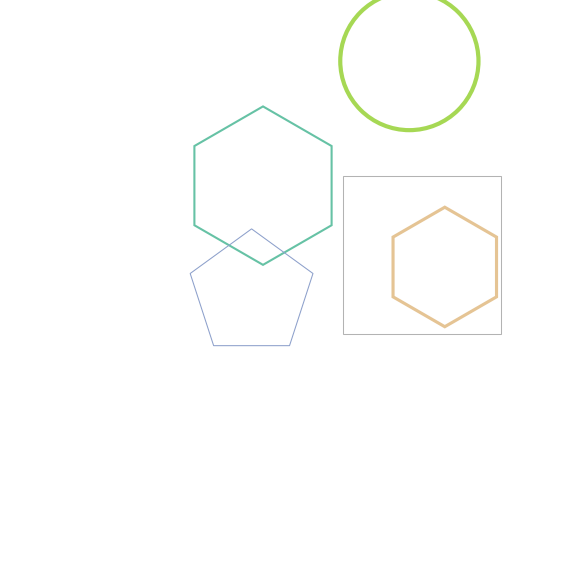[{"shape": "hexagon", "thickness": 1, "radius": 0.69, "center": [0.455, 0.678]}, {"shape": "pentagon", "thickness": 0.5, "radius": 0.56, "center": [0.436, 0.491]}, {"shape": "circle", "thickness": 2, "radius": 0.6, "center": [0.709, 0.893]}, {"shape": "hexagon", "thickness": 1.5, "radius": 0.52, "center": [0.77, 0.537]}, {"shape": "square", "thickness": 0.5, "radius": 0.68, "center": [0.73, 0.558]}]